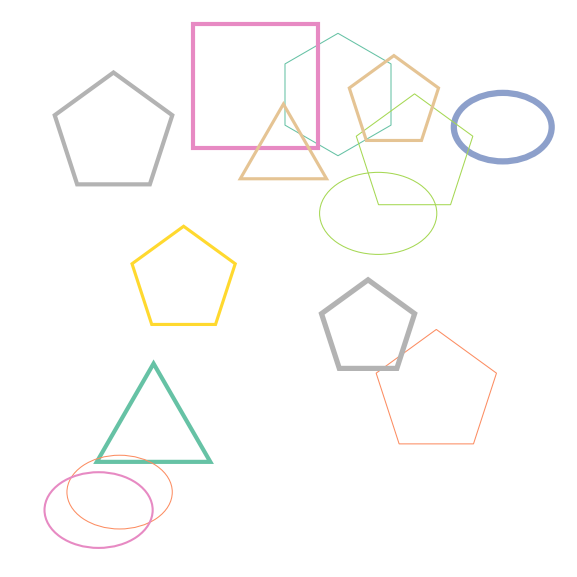[{"shape": "triangle", "thickness": 2, "radius": 0.57, "center": [0.266, 0.256]}, {"shape": "hexagon", "thickness": 0.5, "radius": 0.53, "center": [0.585, 0.835]}, {"shape": "oval", "thickness": 0.5, "radius": 0.46, "center": [0.207, 0.147]}, {"shape": "pentagon", "thickness": 0.5, "radius": 0.55, "center": [0.756, 0.319]}, {"shape": "oval", "thickness": 3, "radius": 0.42, "center": [0.871, 0.779]}, {"shape": "oval", "thickness": 1, "radius": 0.47, "center": [0.171, 0.116]}, {"shape": "square", "thickness": 2, "radius": 0.54, "center": [0.442, 0.85]}, {"shape": "pentagon", "thickness": 0.5, "radius": 0.53, "center": [0.718, 0.731]}, {"shape": "oval", "thickness": 0.5, "radius": 0.51, "center": [0.655, 0.63]}, {"shape": "pentagon", "thickness": 1.5, "radius": 0.47, "center": [0.318, 0.513]}, {"shape": "pentagon", "thickness": 1.5, "radius": 0.41, "center": [0.682, 0.822]}, {"shape": "triangle", "thickness": 1.5, "radius": 0.43, "center": [0.491, 0.733]}, {"shape": "pentagon", "thickness": 2.5, "radius": 0.42, "center": [0.637, 0.43]}, {"shape": "pentagon", "thickness": 2, "radius": 0.54, "center": [0.197, 0.767]}]